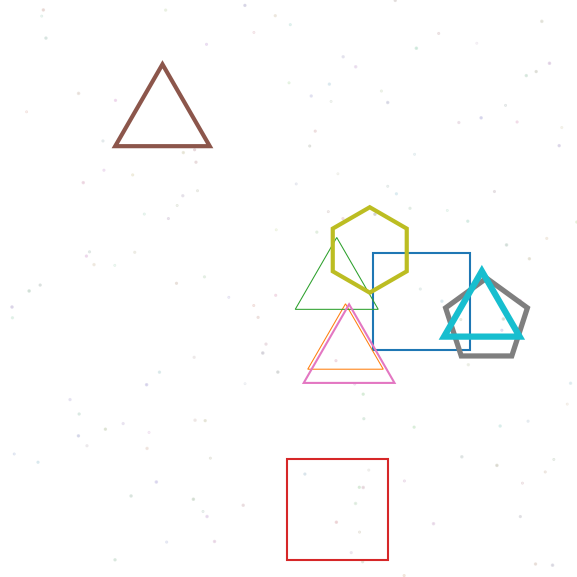[{"shape": "square", "thickness": 1, "radius": 0.42, "center": [0.73, 0.477]}, {"shape": "triangle", "thickness": 0.5, "radius": 0.38, "center": [0.598, 0.398]}, {"shape": "triangle", "thickness": 0.5, "radius": 0.41, "center": [0.583, 0.505]}, {"shape": "square", "thickness": 1, "radius": 0.44, "center": [0.584, 0.117]}, {"shape": "triangle", "thickness": 2, "radius": 0.47, "center": [0.281, 0.793]}, {"shape": "triangle", "thickness": 1, "radius": 0.45, "center": [0.605, 0.381]}, {"shape": "pentagon", "thickness": 2.5, "radius": 0.37, "center": [0.842, 0.443]}, {"shape": "hexagon", "thickness": 2, "radius": 0.37, "center": [0.64, 0.566]}, {"shape": "triangle", "thickness": 3, "radius": 0.38, "center": [0.834, 0.454]}]